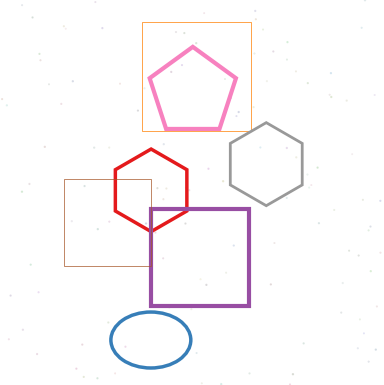[{"shape": "hexagon", "thickness": 2.5, "radius": 0.54, "center": [0.392, 0.506]}, {"shape": "oval", "thickness": 2.5, "radius": 0.52, "center": [0.392, 0.117]}, {"shape": "square", "thickness": 3, "radius": 0.63, "center": [0.52, 0.331]}, {"shape": "square", "thickness": 0.5, "radius": 0.71, "center": [0.511, 0.801]}, {"shape": "square", "thickness": 0.5, "radius": 0.56, "center": [0.28, 0.422]}, {"shape": "pentagon", "thickness": 3, "radius": 0.59, "center": [0.501, 0.76]}, {"shape": "hexagon", "thickness": 2, "radius": 0.54, "center": [0.692, 0.574]}]